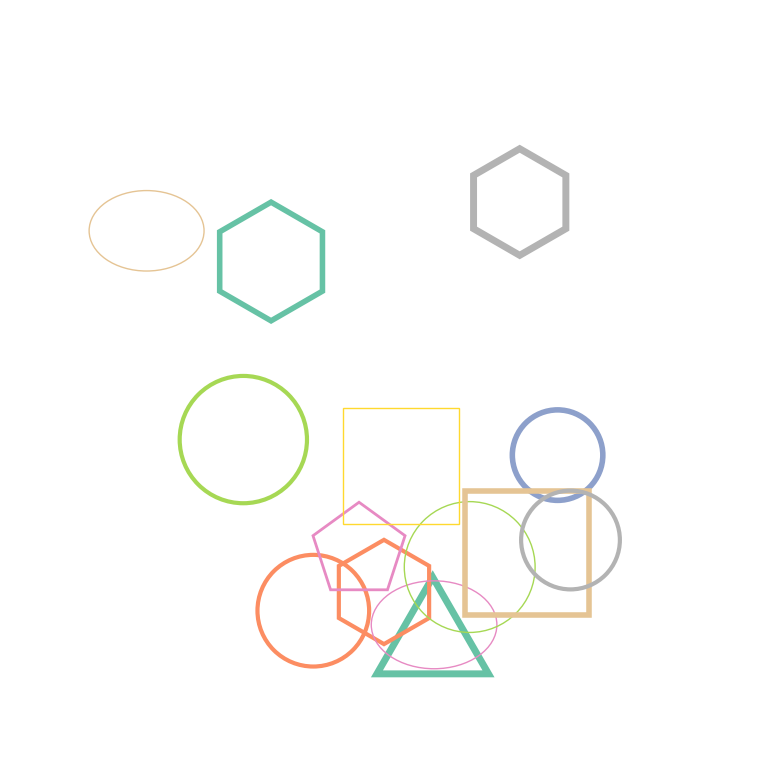[{"shape": "triangle", "thickness": 2.5, "radius": 0.42, "center": [0.562, 0.167]}, {"shape": "hexagon", "thickness": 2, "radius": 0.39, "center": [0.352, 0.66]}, {"shape": "circle", "thickness": 1.5, "radius": 0.36, "center": [0.407, 0.207]}, {"shape": "hexagon", "thickness": 1.5, "radius": 0.34, "center": [0.499, 0.231]}, {"shape": "circle", "thickness": 2, "radius": 0.29, "center": [0.724, 0.409]}, {"shape": "pentagon", "thickness": 1, "radius": 0.31, "center": [0.466, 0.285]}, {"shape": "oval", "thickness": 0.5, "radius": 0.41, "center": [0.564, 0.189]}, {"shape": "circle", "thickness": 0.5, "radius": 0.42, "center": [0.61, 0.264]}, {"shape": "circle", "thickness": 1.5, "radius": 0.41, "center": [0.316, 0.429]}, {"shape": "square", "thickness": 0.5, "radius": 0.38, "center": [0.52, 0.395]}, {"shape": "square", "thickness": 2, "radius": 0.4, "center": [0.684, 0.282]}, {"shape": "oval", "thickness": 0.5, "radius": 0.37, "center": [0.19, 0.7]}, {"shape": "hexagon", "thickness": 2.5, "radius": 0.35, "center": [0.675, 0.738]}, {"shape": "circle", "thickness": 1.5, "radius": 0.32, "center": [0.741, 0.299]}]